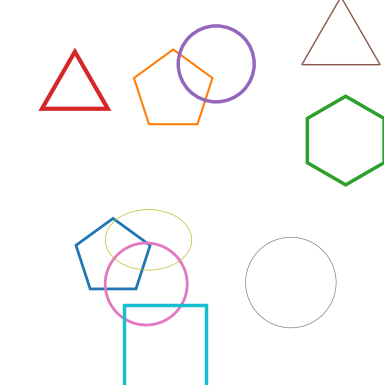[{"shape": "pentagon", "thickness": 2, "radius": 0.51, "center": [0.294, 0.331]}, {"shape": "pentagon", "thickness": 1.5, "radius": 0.54, "center": [0.45, 0.764]}, {"shape": "hexagon", "thickness": 2.5, "radius": 0.58, "center": [0.898, 0.635]}, {"shape": "triangle", "thickness": 3, "radius": 0.49, "center": [0.195, 0.767]}, {"shape": "circle", "thickness": 2.5, "radius": 0.49, "center": [0.562, 0.834]}, {"shape": "triangle", "thickness": 1, "radius": 0.59, "center": [0.886, 0.891]}, {"shape": "circle", "thickness": 2, "radius": 0.53, "center": [0.38, 0.262]}, {"shape": "circle", "thickness": 0.5, "radius": 0.59, "center": [0.756, 0.266]}, {"shape": "oval", "thickness": 0.5, "radius": 0.56, "center": [0.386, 0.377]}, {"shape": "square", "thickness": 2.5, "radius": 0.53, "center": [0.428, 0.102]}]